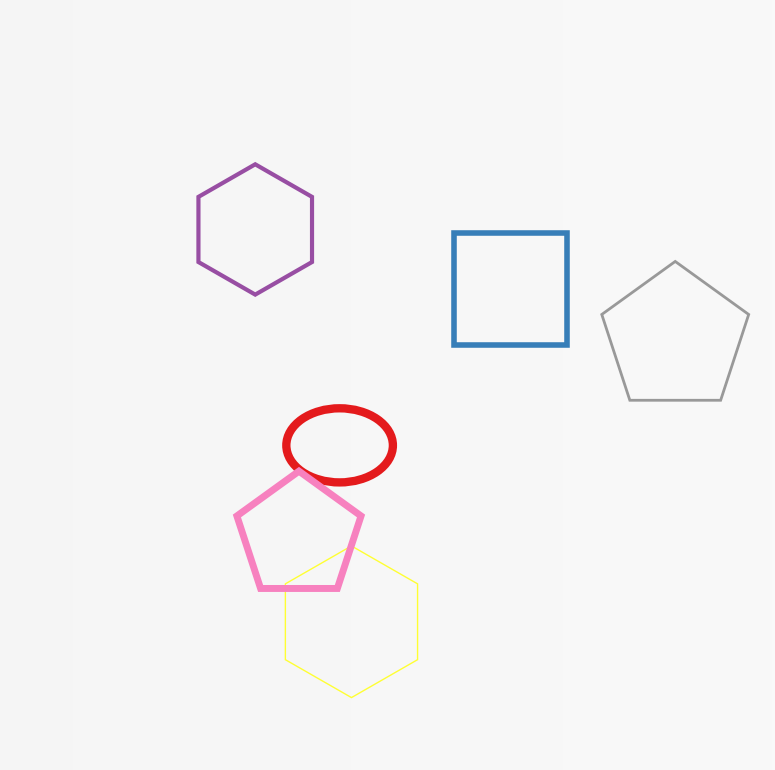[{"shape": "oval", "thickness": 3, "radius": 0.34, "center": [0.438, 0.422]}, {"shape": "square", "thickness": 2, "radius": 0.36, "center": [0.658, 0.625]}, {"shape": "hexagon", "thickness": 1.5, "radius": 0.42, "center": [0.329, 0.702]}, {"shape": "hexagon", "thickness": 0.5, "radius": 0.49, "center": [0.454, 0.193]}, {"shape": "pentagon", "thickness": 2.5, "radius": 0.42, "center": [0.386, 0.304]}, {"shape": "pentagon", "thickness": 1, "radius": 0.5, "center": [0.871, 0.561]}]